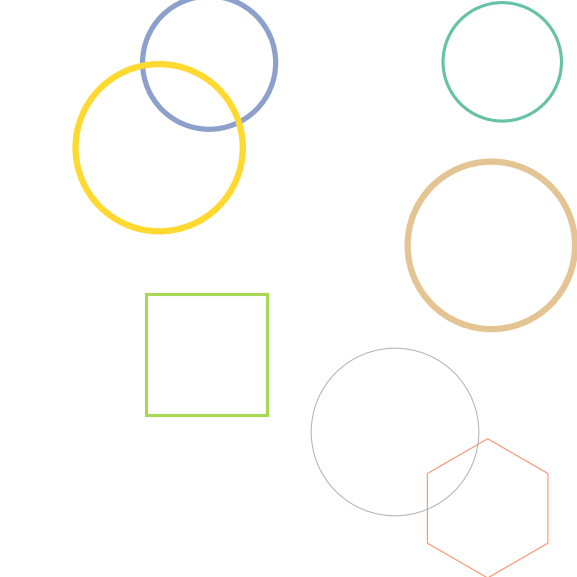[{"shape": "circle", "thickness": 1.5, "radius": 0.51, "center": [0.87, 0.892]}, {"shape": "hexagon", "thickness": 0.5, "radius": 0.6, "center": [0.844, 0.119]}, {"shape": "circle", "thickness": 2.5, "radius": 0.58, "center": [0.362, 0.891]}, {"shape": "square", "thickness": 1.5, "radius": 0.52, "center": [0.358, 0.385]}, {"shape": "circle", "thickness": 3, "radius": 0.72, "center": [0.276, 0.743]}, {"shape": "circle", "thickness": 3, "radius": 0.73, "center": [0.851, 0.574]}, {"shape": "circle", "thickness": 0.5, "radius": 0.73, "center": [0.684, 0.251]}]